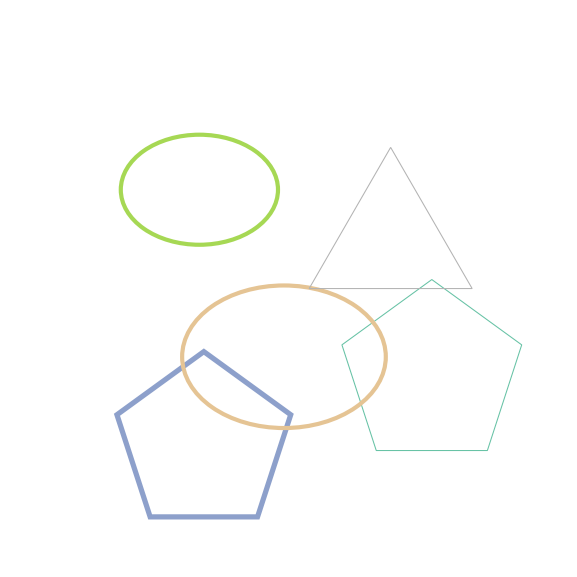[{"shape": "pentagon", "thickness": 0.5, "radius": 0.82, "center": [0.748, 0.351]}, {"shape": "pentagon", "thickness": 2.5, "radius": 0.79, "center": [0.353, 0.232]}, {"shape": "oval", "thickness": 2, "radius": 0.68, "center": [0.345, 0.671]}, {"shape": "oval", "thickness": 2, "radius": 0.88, "center": [0.492, 0.381]}, {"shape": "triangle", "thickness": 0.5, "radius": 0.81, "center": [0.676, 0.581]}]